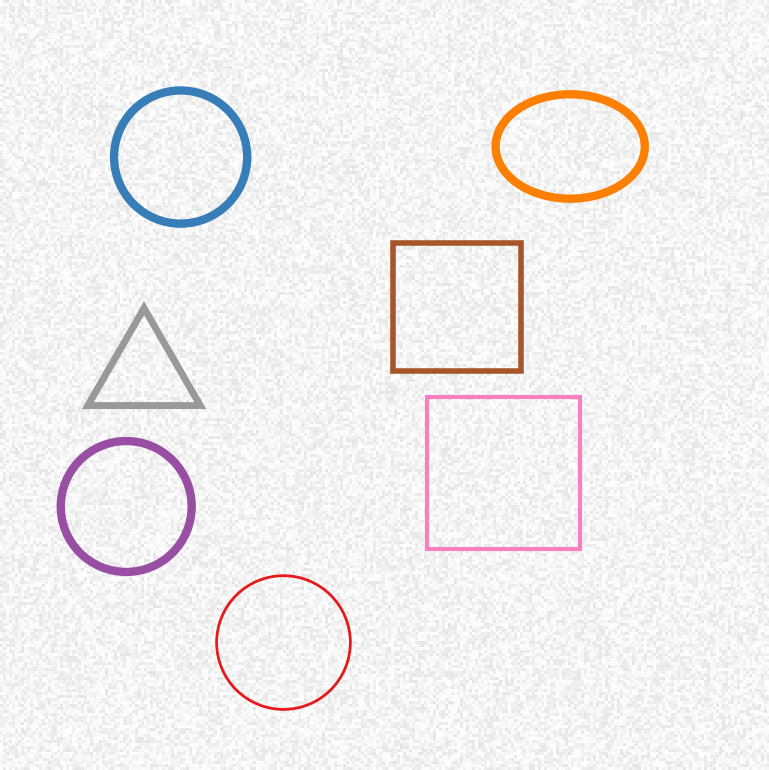[{"shape": "circle", "thickness": 1, "radius": 0.43, "center": [0.368, 0.166]}, {"shape": "circle", "thickness": 3, "radius": 0.43, "center": [0.235, 0.796]}, {"shape": "circle", "thickness": 3, "radius": 0.43, "center": [0.164, 0.342]}, {"shape": "oval", "thickness": 3, "radius": 0.48, "center": [0.741, 0.81]}, {"shape": "square", "thickness": 2, "radius": 0.42, "center": [0.593, 0.602]}, {"shape": "square", "thickness": 1.5, "radius": 0.5, "center": [0.654, 0.386]}, {"shape": "triangle", "thickness": 2.5, "radius": 0.42, "center": [0.187, 0.515]}]